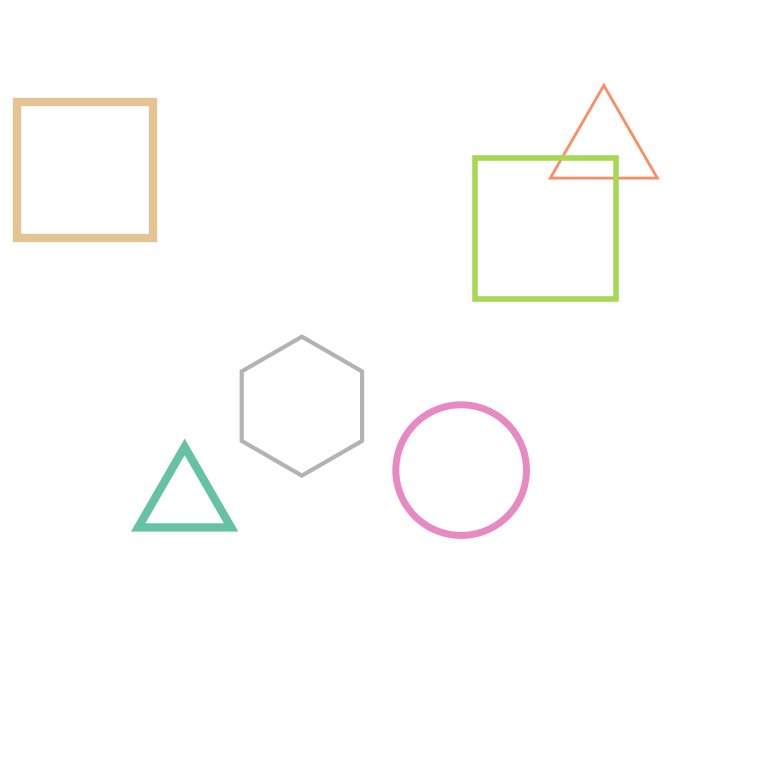[{"shape": "triangle", "thickness": 3, "radius": 0.35, "center": [0.24, 0.35]}, {"shape": "triangle", "thickness": 1, "radius": 0.4, "center": [0.784, 0.809]}, {"shape": "circle", "thickness": 2.5, "radius": 0.42, "center": [0.599, 0.389]}, {"shape": "square", "thickness": 2, "radius": 0.46, "center": [0.709, 0.704]}, {"shape": "square", "thickness": 3, "radius": 0.44, "center": [0.111, 0.779]}, {"shape": "hexagon", "thickness": 1.5, "radius": 0.45, "center": [0.392, 0.473]}]